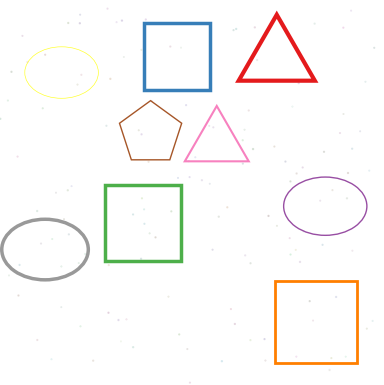[{"shape": "triangle", "thickness": 3, "radius": 0.57, "center": [0.719, 0.848]}, {"shape": "square", "thickness": 2.5, "radius": 0.43, "center": [0.46, 0.853]}, {"shape": "square", "thickness": 2.5, "radius": 0.5, "center": [0.371, 0.421]}, {"shape": "oval", "thickness": 1, "radius": 0.54, "center": [0.845, 0.464]}, {"shape": "square", "thickness": 2, "radius": 0.53, "center": [0.821, 0.164]}, {"shape": "oval", "thickness": 0.5, "radius": 0.48, "center": [0.16, 0.812]}, {"shape": "pentagon", "thickness": 1, "radius": 0.42, "center": [0.391, 0.654]}, {"shape": "triangle", "thickness": 1.5, "radius": 0.48, "center": [0.563, 0.629]}, {"shape": "oval", "thickness": 2.5, "radius": 0.56, "center": [0.117, 0.352]}]